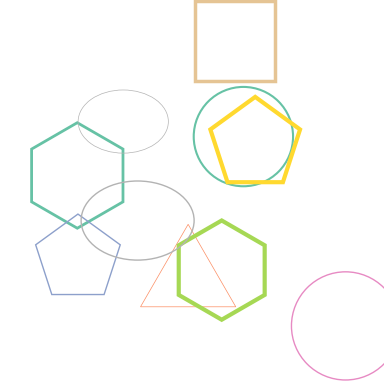[{"shape": "circle", "thickness": 1.5, "radius": 0.65, "center": [0.632, 0.645]}, {"shape": "hexagon", "thickness": 2, "radius": 0.69, "center": [0.201, 0.544]}, {"shape": "triangle", "thickness": 0.5, "radius": 0.71, "center": [0.489, 0.275]}, {"shape": "pentagon", "thickness": 1, "radius": 0.58, "center": [0.202, 0.328]}, {"shape": "circle", "thickness": 1, "radius": 0.7, "center": [0.897, 0.153]}, {"shape": "hexagon", "thickness": 3, "radius": 0.64, "center": [0.576, 0.298]}, {"shape": "pentagon", "thickness": 3, "radius": 0.61, "center": [0.663, 0.626]}, {"shape": "square", "thickness": 2.5, "radius": 0.52, "center": [0.61, 0.893]}, {"shape": "oval", "thickness": 0.5, "radius": 0.59, "center": [0.32, 0.684]}, {"shape": "oval", "thickness": 1, "radius": 0.73, "center": [0.357, 0.427]}]